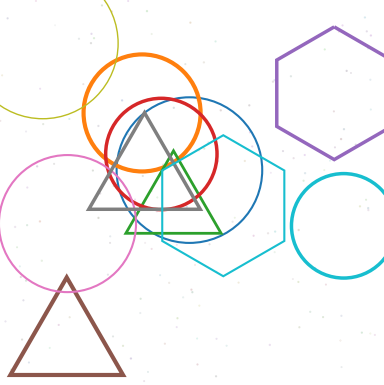[{"shape": "circle", "thickness": 1.5, "radius": 0.95, "center": [0.492, 0.558]}, {"shape": "circle", "thickness": 3, "radius": 0.76, "center": [0.369, 0.707]}, {"shape": "triangle", "thickness": 2, "radius": 0.71, "center": [0.451, 0.465]}, {"shape": "circle", "thickness": 2.5, "radius": 0.72, "center": [0.419, 0.6]}, {"shape": "hexagon", "thickness": 2.5, "radius": 0.86, "center": [0.868, 0.758]}, {"shape": "triangle", "thickness": 3, "radius": 0.84, "center": [0.173, 0.11]}, {"shape": "circle", "thickness": 1.5, "radius": 0.89, "center": [0.175, 0.419]}, {"shape": "triangle", "thickness": 2.5, "radius": 0.84, "center": [0.375, 0.54]}, {"shape": "circle", "thickness": 1, "radius": 0.98, "center": [0.111, 0.887]}, {"shape": "circle", "thickness": 2.5, "radius": 0.68, "center": [0.893, 0.413]}, {"shape": "hexagon", "thickness": 1.5, "radius": 0.92, "center": [0.58, 0.466]}]